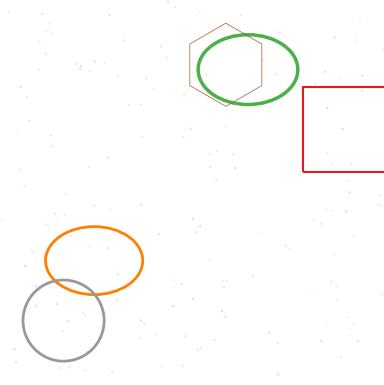[{"shape": "square", "thickness": 1.5, "radius": 0.55, "center": [0.896, 0.662]}, {"shape": "oval", "thickness": 2.5, "radius": 0.65, "center": [0.644, 0.819]}, {"shape": "oval", "thickness": 2, "radius": 0.63, "center": [0.245, 0.323]}, {"shape": "hexagon", "thickness": 0.5, "radius": 0.54, "center": [0.587, 0.832]}, {"shape": "circle", "thickness": 2, "radius": 0.53, "center": [0.165, 0.167]}]